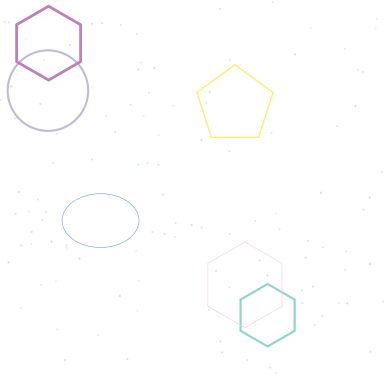[{"shape": "hexagon", "thickness": 1.5, "radius": 0.41, "center": [0.695, 0.181]}, {"shape": "circle", "thickness": 1.5, "radius": 0.52, "center": [0.124, 0.765]}, {"shape": "oval", "thickness": 0.5, "radius": 0.5, "center": [0.261, 0.427]}, {"shape": "hexagon", "thickness": 0.5, "radius": 0.56, "center": [0.636, 0.26]}, {"shape": "hexagon", "thickness": 2, "radius": 0.48, "center": [0.126, 0.888]}, {"shape": "pentagon", "thickness": 1, "radius": 0.52, "center": [0.61, 0.728]}]